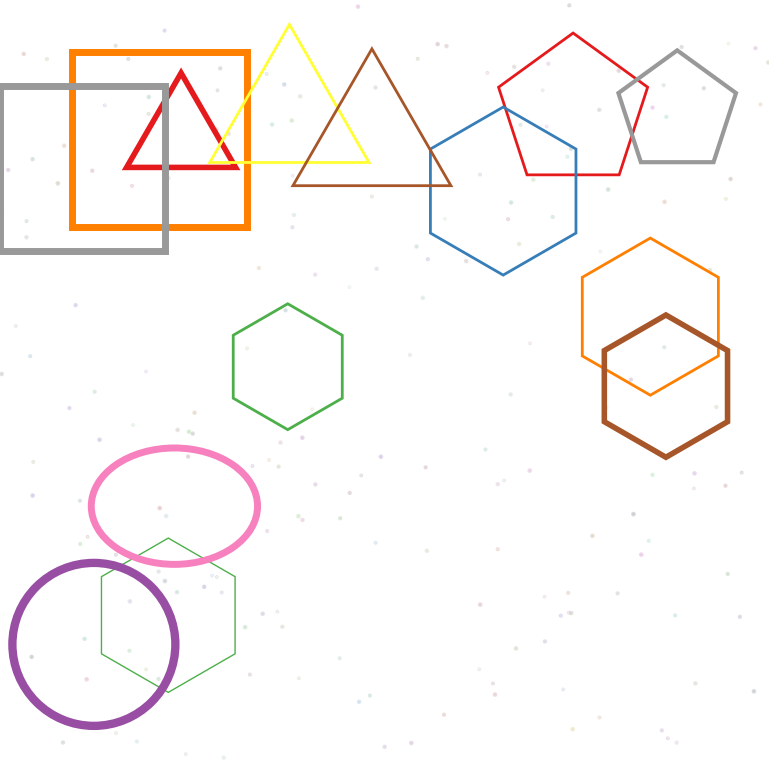[{"shape": "pentagon", "thickness": 1, "radius": 0.51, "center": [0.744, 0.855]}, {"shape": "triangle", "thickness": 2, "radius": 0.41, "center": [0.235, 0.823]}, {"shape": "hexagon", "thickness": 1, "radius": 0.55, "center": [0.653, 0.752]}, {"shape": "hexagon", "thickness": 1, "radius": 0.41, "center": [0.374, 0.524]}, {"shape": "hexagon", "thickness": 0.5, "radius": 0.5, "center": [0.219, 0.201]}, {"shape": "circle", "thickness": 3, "radius": 0.53, "center": [0.122, 0.163]}, {"shape": "hexagon", "thickness": 1, "radius": 0.51, "center": [0.845, 0.589]}, {"shape": "square", "thickness": 2.5, "radius": 0.57, "center": [0.207, 0.819]}, {"shape": "triangle", "thickness": 1, "radius": 0.6, "center": [0.376, 0.849]}, {"shape": "triangle", "thickness": 1, "radius": 0.59, "center": [0.483, 0.818]}, {"shape": "hexagon", "thickness": 2, "radius": 0.46, "center": [0.865, 0.499]}, {"shape": "oval", "thickness": 2.5, "radius": 0.54, "center": [0.227, 0.343]}, {"shape": "pentagon", "thickness": 1.5, "radius": 0.4, "center": [0.879, 0.854]}, {"shape": "square", "thickness": 2.5, "radius": 0.54, "center": [0.107, 0.781]}]